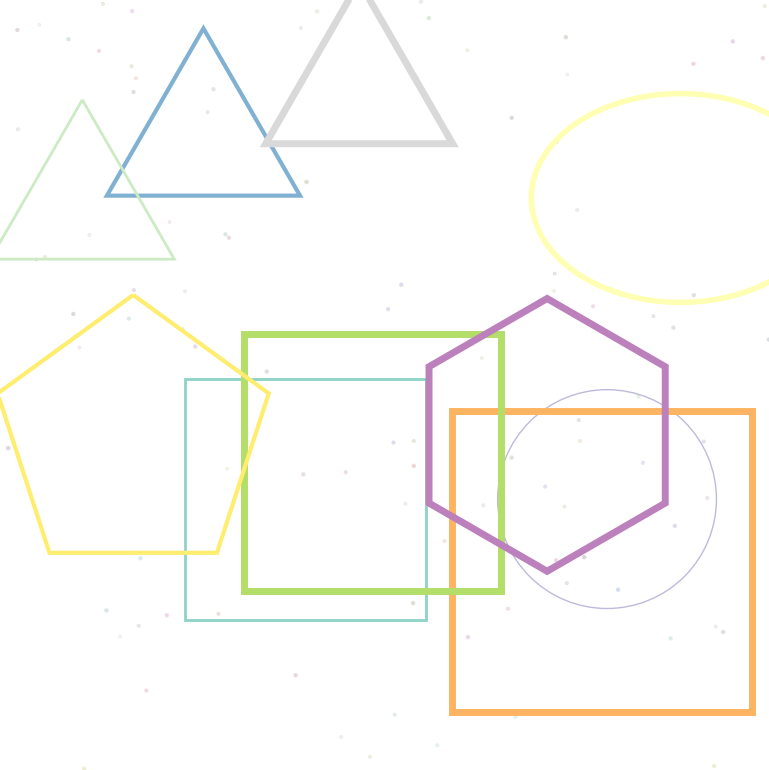[{"shape": "square", "thickness": 1, "radius": 0.78, "center": [0.397, 0.352]}, {"shape": "oval", "thickness": 2, "radius": 0.97, "center": [0.884, 0.743]}, {"shape": "circle", "thickness": 0.5, "radius": 0.71, "center": [0.788, 0.352]}, {"shape": "triangle", "thickness": 1.5, "radius": 0.72, "center": [0.264, 0.818]}, {"shape": "square", "thickness": 2.5, "radius": 0.97, "center": [0.782, 0.271]}, {"shape": "square", "thickness": 2.5, "radius": 0.83, "center": [0.484, 0.4]}, {"shape": "triangle", "thickness": 2.5, "radius": 0.7, "center": [0.467, 0.883]}, {"shape": "hexagon", "thickness": 2.5, "radius": 0.89, "center": [0.711, 0.435]}, {"shape": "triangle", "thickness": 1, "radius": 0.69, "center": [0.107, 0.732]}, {"shape": "pentagon", "thickness": 1.5, "radius": 0.93, "center": [0.173, 0.432]}]